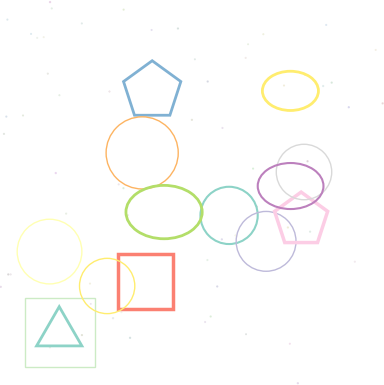[{"shape": "circle", "thickness": 1.5, "radius": 0.37, "center": [0.595, 0.441]}, {"shape": "triangle", "thickness": 2, "radius": 0.34, "center": [0.154, 0.136]}, {"shape": "circle", "thickness": 1, "radius": 0.42, "center": [0.129, 0.347]}, {"shape": "circle", "thickness": 1, "radius": 0.39, "center": [0.691, 0.373]}, {"shape": "square", "thickness": 2.5, "radius": 0.35, "center": [0.378, 0.268]}, {"shape": "pentagon", "thickness": 2, "radius": 0.39, "center": [0.395, 0.764]}, {"shape": "circle", "thickness": 1, "radius": 0.47, "center": [0.369, 0.603]}, {"shape": "oval", "thickness": 2, "radius": 0.5, "center": [0.426, 0.449]}, {"shape": "pentagon", "thickness": 2.5, "radius": 0.36, "center": [0.782, 0.429]}, {"shape": "circle", "thickness": 1, "radius": 0.36, "center": [0.79, 0.553]}, {"shape": "oval", "thickness": 1.5, "radius": 0.43, "center": [0.755, 0.517]}, {"shape": "square", "thickness": 1, "radius": 0.45, "center": [0.156, 0.136]}, {"shape": "circle", "thickness": 1, "radius": 0.36, "center": [0.278, 0.257]}, {"shape": "oval", "thickness": 2, "radius": 0.36, "center": [0.754, 0.764]}]